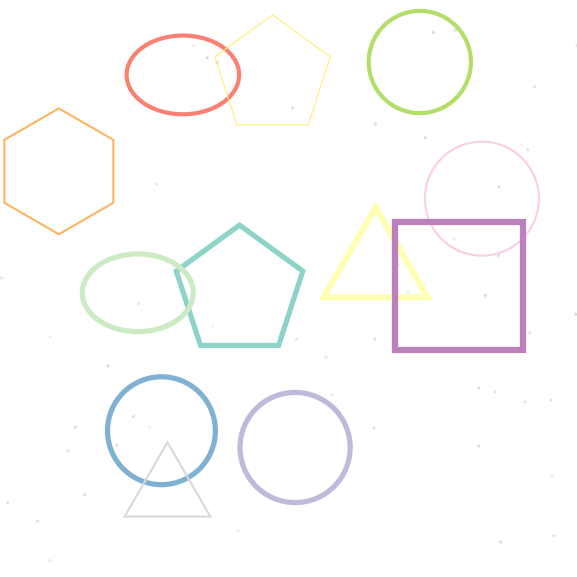[{"shape": "pentagon", "thickness": 2.5, "radius": 0.58, "center": [0.415, 0.494]}, {"shape": "triangle", "thickness": 3, "radius": 0.52, "center": [0.65, 0.536]}, {"shape": "circle", "thickness": 2.5, "radius": 0.48, "center": [0.511, 0.224]}, {"shape": "oval", "thickness": 2, "radius": 0.49, "center": [0.317, 0.869]}, {"shape": "circle", "thickness": 2.5, "radius": 0.47, "center": [0.28, 0.253]}, {"shape": "hexagon", "thickness": 1, "radius": 0.54, "center": [0.102, 0.702]}, {"shape": "circle", "thickness": 2, "radius": 0.44, "center": [0.727, 0.892]}, {"shape": "circle", "thickness": 1, "radius": 0.49, "center": [0.835, 0.655]}, {"shape": "triangle", "thickness": 1, "radius": 0.43, "center": [0.29, 0.147]}, {"shape": "square", "thickness": 3, "radius": 0.55, "center": [0.795, 0.504]}, {"shape": "oval", "thickness": 2.5, "radius": 0.48, "center": [0.239, 0.492]}, {"shape": "pentagon", "thickness": 0.5, "radius": 0.53, "center": [0.472, 0.868]}]